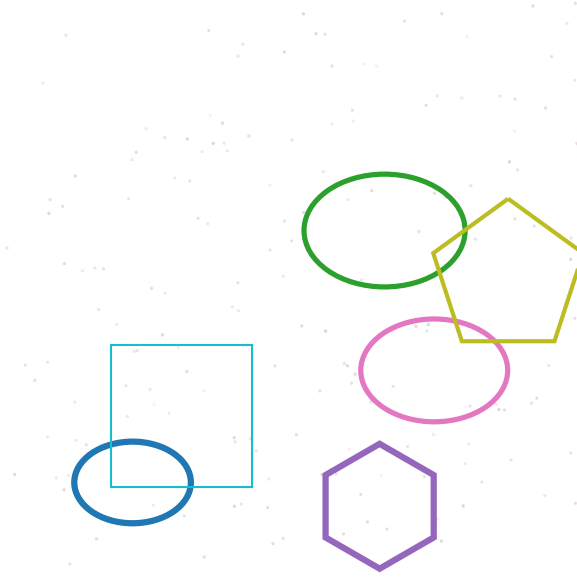[{"shape": "oval", "thickness": 3, "radius": 0.5, "center": [0.23, 0.164]}, {"shape": "oval", "thickness": 2.5, "radius": 0.7, "center": [0.666, 0.6]}, {"shape": "hexagon", "thickness": 3, "radius": 0.54, "center": [0.657, 0.123]}, {"shape": "oval", "thickness": 2.5, "radius": 0.64, "center": [0.752, 0.358]}, {"shape": "pentagon", "thickness": 2, "radius": 0.68, "center": [0.88, 0.519]}, {"shape": "square", "thickness": 1, "radius": 0.61, "center": [0.314, 0.279]}]